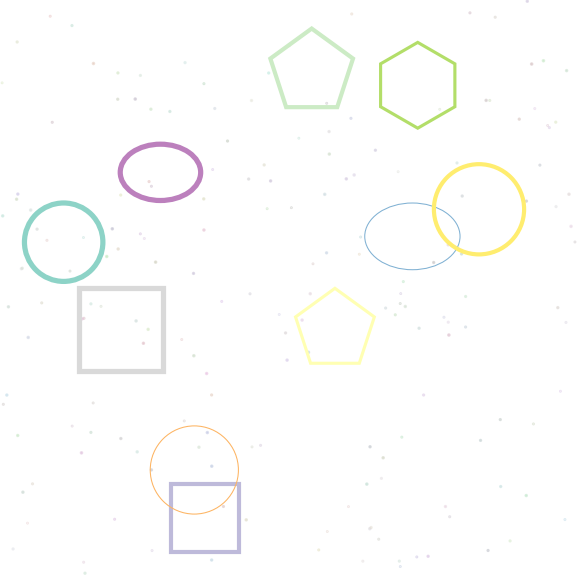[{"shape": "circle", "thickness": 2.5, "radius": 0.34, "center": [0.11, 0.58]}, {"shape": "pentagon", "thickness": 1.5, "radius": 0.36, "center": [0.58, 0.428]}, {"shape": "square", "thickness": 2, "radius": 0.29, "center": [0.355, 0.103]}, {"shape": "oval", "thickness": 0.5, "radius": 0.41, "center": [0.714, 0.59]}, {"shape": "circle", "thickness": 0.5, "radius": 0.38, "center": [0.336, 0.185]}, {"shape": "hexagon", "thickness": 1.5, "radius": 0.37, "center": [0.723, 0.851]}, {"shape": "square", "thickness": 2.5, "radius": 0.36, "center": [0.21, 0.428]}, {"shape": "oval", "thickness": 2.5, "radius": 0.35, "center": [0.278, 0.701]}, {"shape": "pentagon", "thickness": 2, "radius": 0.38, "center": [0.54, 0.874]}, {"shape": "circle", "thickness": 2, "radius": 0.39, "center": [0.829, 0.637]}]